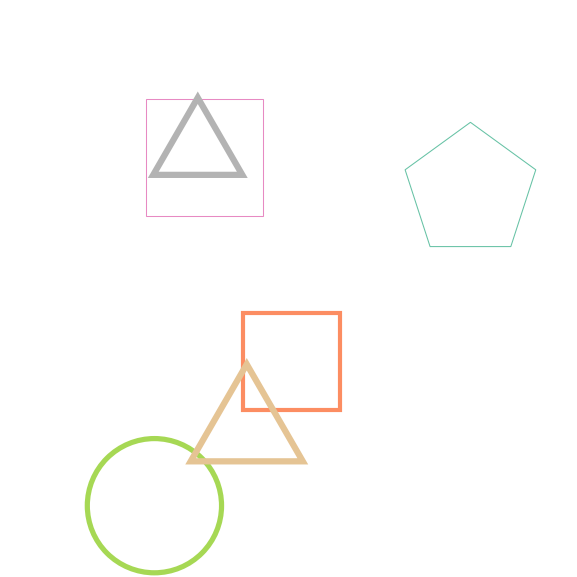[{"shape": "pentagon", "thickness": 0.5, "radius": 0.59, "center": [0.815, 0.668]}, {"shape": "square", "thickness": 2, "radius": 0.42, "center": [0.505, 0.373]}, {"shape": "square", "thickness": 0.5, "radius": 0.51, "center": [0.355, 0.727]}, {"shape": "circle", "thickness": 2.5, "radius": 0.58, "center": [0.267, 0.123]}, {"shape": "triangle", "thickness": 3, "radius": 0.56, "center": [0.427, 0.256]}, {"shape": "triangle", "thickness": 3, "radius": 0.45, "center": [0.342, 0.741]}]